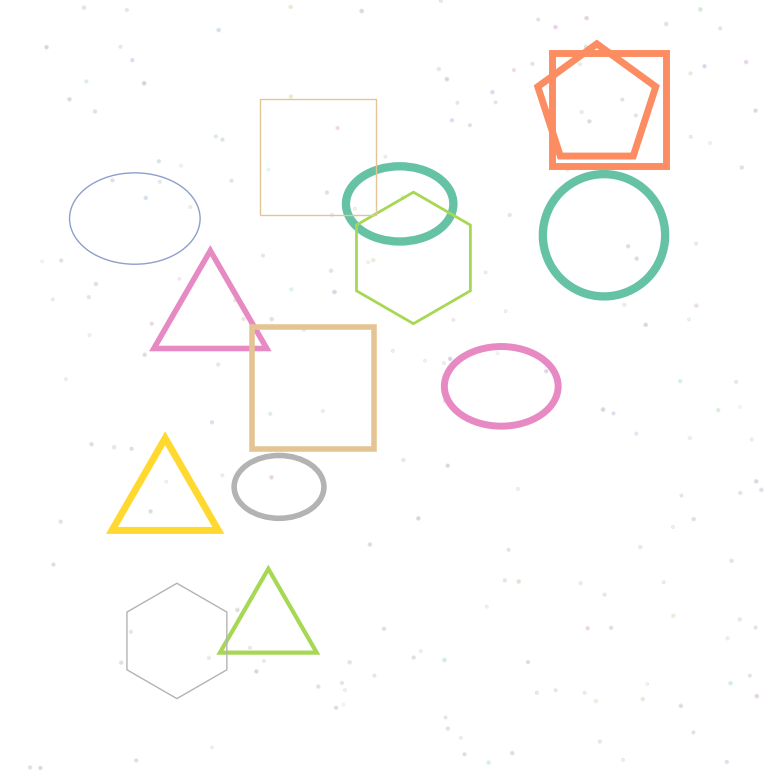[{"shape": "circle", "thickness": 3, "radius": 0.4, "center": [0.784, 0.694]}, {"shape": "oval", "thickness": 3, "radius": 0.35, "center": [0.519, 0.735]}, {"shape": "pentagon", "thickness": 2.5, "radius": 0.4, "center": [0.775, 0.862]}, {"shape": "square", "thickness": 2.5, "radius": 0.37, "center": [0.791, 0.857]}, {"shape": "oval", "thickness": 0.5, "radius": 0.42, "center": [0.175, 0.716]}, {"shape": "oval", "thickness": 2.5, "radius": 0.37, "center": [0.651, 0.498]}, {"shape": "triangle", "thickness": 2, "radius": 0.42, "center": [0.273, 0.59]}, {"shape": "triangle", "thickness": 1.5, "radius": 0.36, "center": [0.348, 0.189]}, {"shape": "hexagon", "thickness": 1, "radius": 0.43, "center": [0.537, 0.665]}, {"shape": "triangle", "thickness": 2.5, "radius": 0.4, "center": [0.214, 0.351]}, {"shape": "square", "thickness": 0.5, "radius": 0.38, "center": [0.413, 0.796]}, {"shape": "square", "thickness": 2, "radius": 0.4, "center": [0.407, 0.496]}, {"shape": "oval", "thickness": 2, "radius": 0.29, "center": [0.362, 0.368]}, {"shape": "hexagon", "thickness": 0.5, "radius": 0.37, "center": [0.23, 0.168]}]